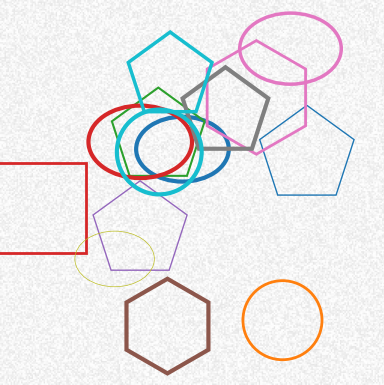[{"shape": "oval", "thickness": 3, "radius": 0.6, "center": [0.474, 0.613]}, {"shape": "pentagon", "thickness": 1, "radius": 0.64, "center": [0.797, 0.598]}, {"shape": "circle", "thickness": 2, "radius": 0.51, "center": [0.734, 0.168]}, {"shape": "pentagon", "thickness": 1.5, "radius": 0.63, "center": [0.411, 0.646]}, {"shape": "oval", "thickness": 3, "radius": 0.67, "center": [0.364, 0.632]}, {"shape": "square", "thickness": 2, "radius": 0.59, "center": [0.105, 0.46]}, {"shape": "pentagon", "thickness": 1, "radius": 0.64, "center": [0.364, 0.402]}, {"shape": "hexagon", "thickness": 3, "radius": 0.61, "center": [0.435, 0.153]}, {"shape": "hexagon", "thickness": 2, "radius": 0.74, "center": [0.666, 0.747]}, {"shape": "oval", "thickness": 2.5, "radius": 0.66, "center": [0.755, 0.874]}, {"shape": "pentagon", "thickness": 3, "radius": 0.59, "center": [0.586, 0.708]}, {"shape": "oval", "thickness": 0.5, "radius": 0.52, "center": [0.298, 0.327]}, {"shape": "circle", "thickness": 3, "radius": 0.55, "center": [0.414, 0.605]}, {"shape": "pentagon", "thickness": 2.5, "radius": 0.57, "center": [0.442, 0.802]}]